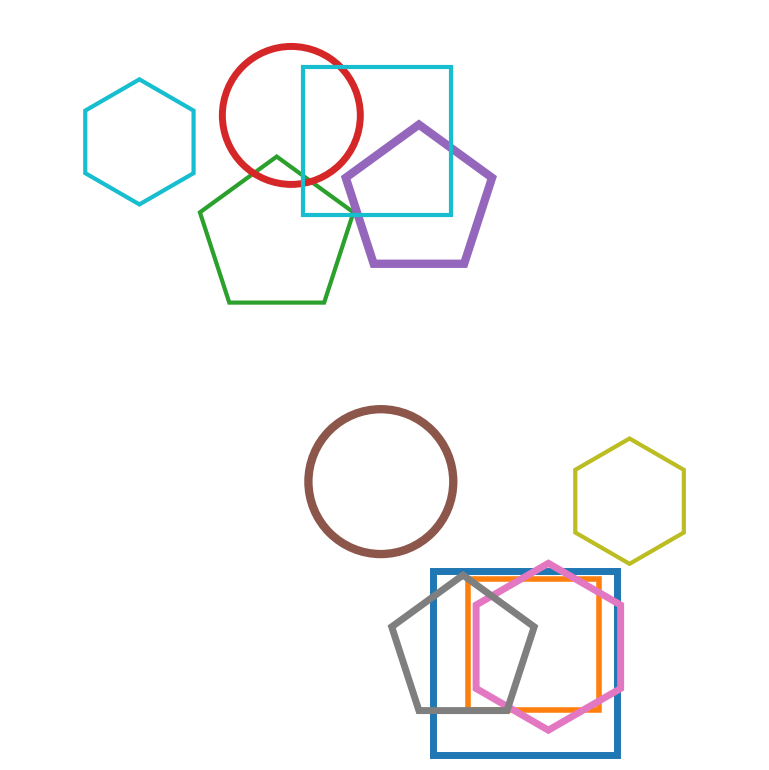[{"shape": "square", "thickness": 2.5, "radius": 0.6, "center": [0.682, 0.139]}, {"shape": "square", "thickness": 2, "radius": 0.43, "center": [0.693, 0.163]}, {"shape": "pentagon", "thickness": 1.5, "radius": 0.52, "center": [0.359, 0.692]}, {"shape": "circle", "thickness": 2.5, "radius": 0.45, "center": [0.378, 0.85]}, {"shape": "pentagon", "thickness": 3, "radius": 0.5, "center": [0.544, 0.738]}, {"shape": "circle", "thickness": 3, "radius": 0.47, "center": [0.495, 0.375]}, {"shape": "hexagon", "thickness": 2.5, "radius": 0.54, "center": [0.712, 0.16]}, {"shape": "pentagon", "thickness": 2.5, "radius": 0.49, "center": [0.601, 0.156]}, {"shape": "hexagon", "thickness": 1.5, "radius": 0.41, "center": [0.818, 0.349]}, {"shape": "hexagon", "thickness": 1.5, "radius": 0.41, "center": [0.181, 0.816]}, {"shape": "square", "thickness": 1.5, "radius": 0.48, "center": [0.49, 0.816]}]